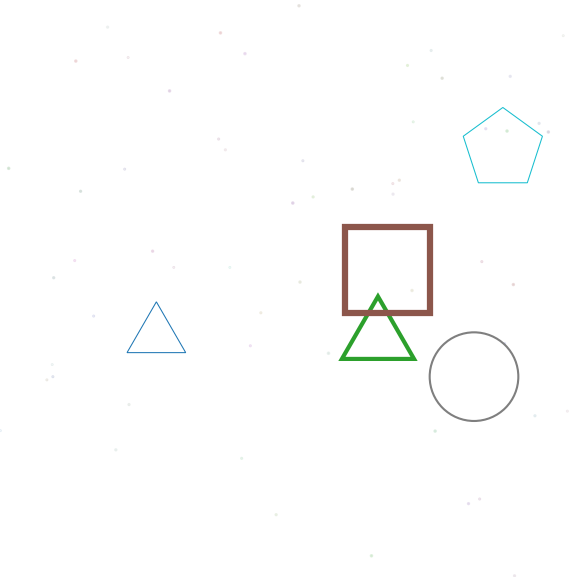[{"shape": "triangle", "thickness": 0.5, "radius": 0.29, "center": [0.271, 0.418]}, {"shape": "triangle", "thickness": 2, "radius": 0.36, "center": [0.654, 0.414]}, {"shape": "square", "thickness": 3, "radius": 0.37, "center": [0.671, 0.531]}, {"shape": "circle", "thickness": 1, "radius": 0.38, "center": [0.821, 0.347]}, {"shape": "pentagon", "thickness": 0.5, "radius": 0.36, "center": [0.871, 0.741]}]